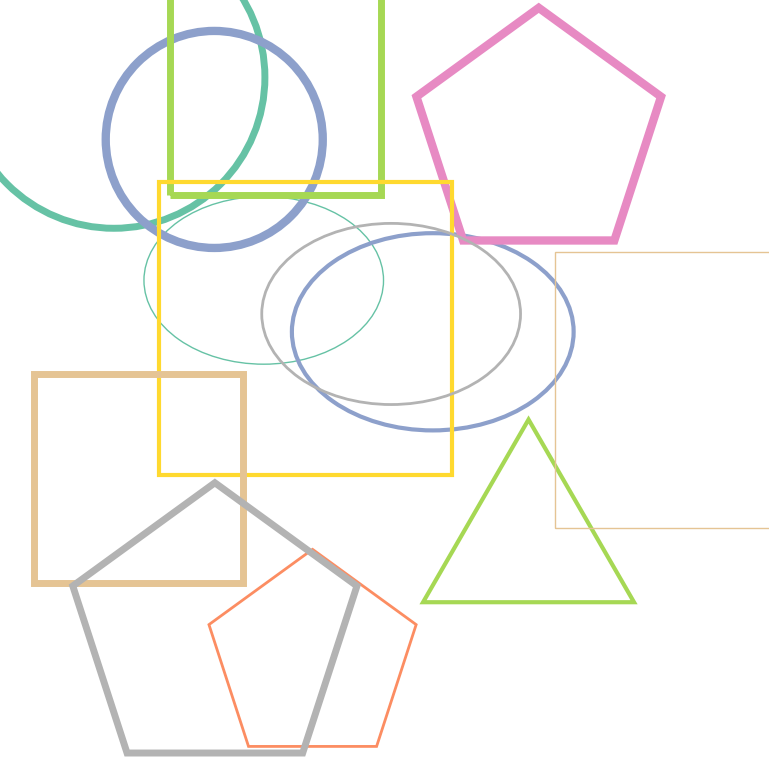[{"shape": "circle", "thickness": 2.5, "radius": 0.98, "center": [0.148, 0.9]}, {"shape": "oval", "thickness": 0.5, "radius": 0.78, "center": [0.343, 0.636]}, {"shape": "pentagon", "thickness": 1, "radius": 0.71, "center": [0.406, 0.145]}, {"shape": "circle", "thickness": 3, "radius": 0.7, "center": [0.278, 0.819]}, {"shape": "oval", "thickness": 1.5, "radius": 0.91, "center": [0.562, 0.569]}, {"shape": "pentagon", "thickness": 3, "radius": 0.84, "center": [0.7, 0.823]}, {"shape": "square", "thickness": 2.5, "radius": 0.68, "center": [0.358, 0.884]}, {"shape": "triangle", "thickness": 1.5, "radius": 0.79, "center": [0.686, 0.297]}, {"shape": "square", "thickness": 1.5, "radius": 0.95, "center": [0.396, 0.574]}, {"shape": "square", "thickness": 2.5, "radius": 0.68, "center": [0.18, 0.379]}, {"shape": "square", "thickness": 0.5, "radius": 0.89, "center": [0.9, 0.493]}, {"shape": "pentagon", "thickness": 2.5, "radius": 0.97, "center": [0.279, 0.179]}, {"shape": "oval", "thickness": 1, "radius": 0.84, "center": [0.508, 0.592]}]